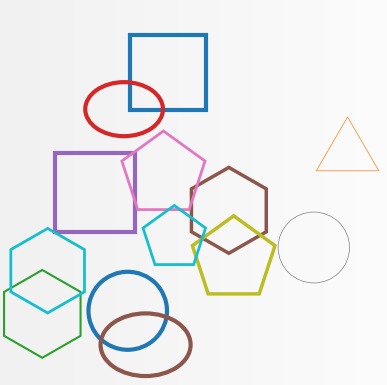[{"shape": "circle", "thickness": 3, "radius": 0.51, "center": [0.33, 0.193]}, {"shape": "square", "thickness": 3, "radius": 0.49, "center": [0.433, 0.812]}, {"shape": "triangle", "thickness": 0.5, "radius": 0.47, "center": [0.897, 0.603]}, {"shape": "hexagon", "thickness": 1.5, "radius": 0.57, "center": [0.109, 0.185]}, {"shape": "oval", "thickness": 3, "radius": 0.5, "center": [0.32, 0.716]}, {"shape": "square", "thickness": 3, "radius": 0.52, "center": [0.245, 0.5]}, {"shape": "oval", "thickness": 3, "radius": 0.58, "center": [0.376, 0.105]}, {"shape": "hexagon", "thickness": 2.5, "radius": 0.56, "center": [0.591, 0.454]}, {"shape": "pentagon", "thickness": 2, "radius": 0.56, "center": [0.422, 0.547]}, {"shape": "circle", "thickness": 0.5, "radius": 0.46, "center": [0.81, 0.357]}, {"shape": "pentagon", "thickness": 2.5, "radius": 0.56, "center": [0.603, 0.327]}, {"shape": "pentagon", "thickness": 2, "radius": 0.42, "center": [0.45, 0.381]}, {"shape": "hexagon", "thickness": 2, "radius": 0.55, "center": [0.123, 0.297]}]